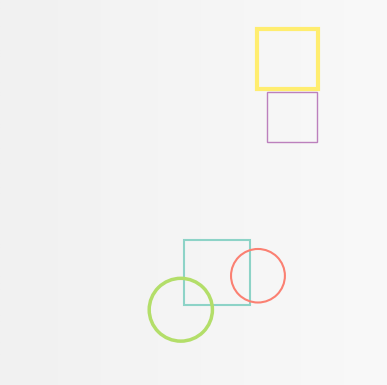[{"shape": "square", "thickness": 1.5, "radius": 0.43, "center": [0.56, 0.292]}, {"shape": "circle", "thickness": 1.5, "radius": 0.35, "center": [0.666, 0.284]}, {"shape": "circle", "thickness": 2.5, "radius": 0.41, "center": [0.467, 0.196]}, {"shape": "square", "thickness": 1, "radius": 0.32, "center": [0.753, 0.695]}, {"shape": "square", "thickness": 3, "radius": 0.39, "center": [0.743, 0.847]}]